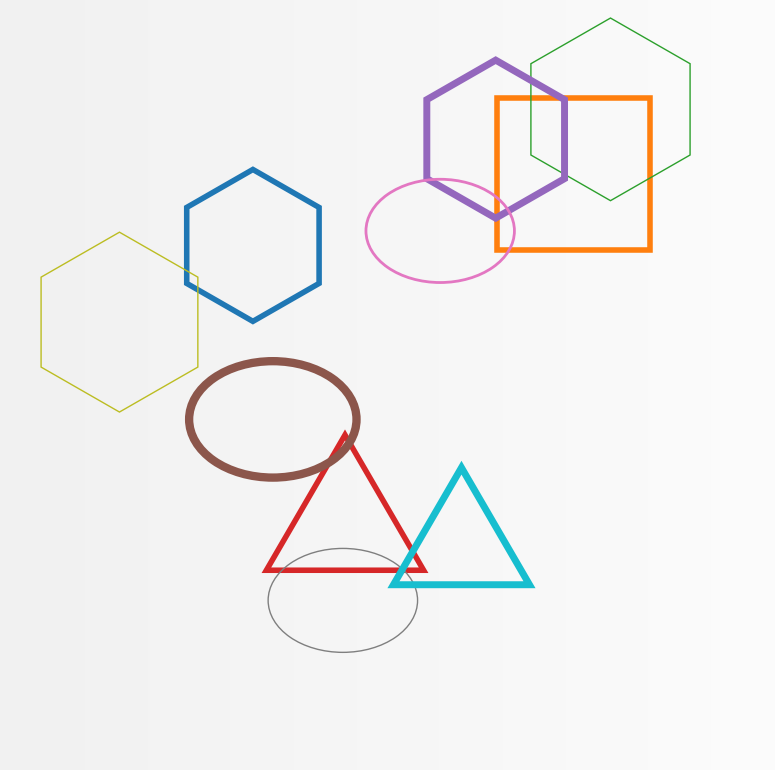[{"shape": "hexagon", "thickness": 2, "radius": 0.49, "center": [0.326, 0.681]}, {"shape": "square", "thickness": 2, "radius": 0.49, "center": [0.74, 0.774]}, {"shape": "hexagon", "thickness": 0.5, "radius": 0.59, "center": [0.788, 0.858]}, {"shape": "triangle", "thickness": 2, "radius": 0.59, "center": [0.445, 0.318]}, {"shape": "hexagon", "thickness": 2.5, "radius": 0.51, "center": [0.64, 0.819]}, {"shape": "oval", "thickness": 3, "radius": 0.54, "center": [0.352, 0.455]}, {"shape": "oval", "thickness": 1, "radius": 0.48, "center": [0.568, 0.7]}, {"shape": "oval", "thickness": 0.5, "radius": 0.48, "center": [0.442, 0.22]}, {"shape": "hexagon", "thickness": 0.5, "radius": 0.58, "center": [0.154, 0.582]}, {"shape": "triangle", "thickness": 2.5, "radius": 0.51, "center": [0.595, 0.291]}]